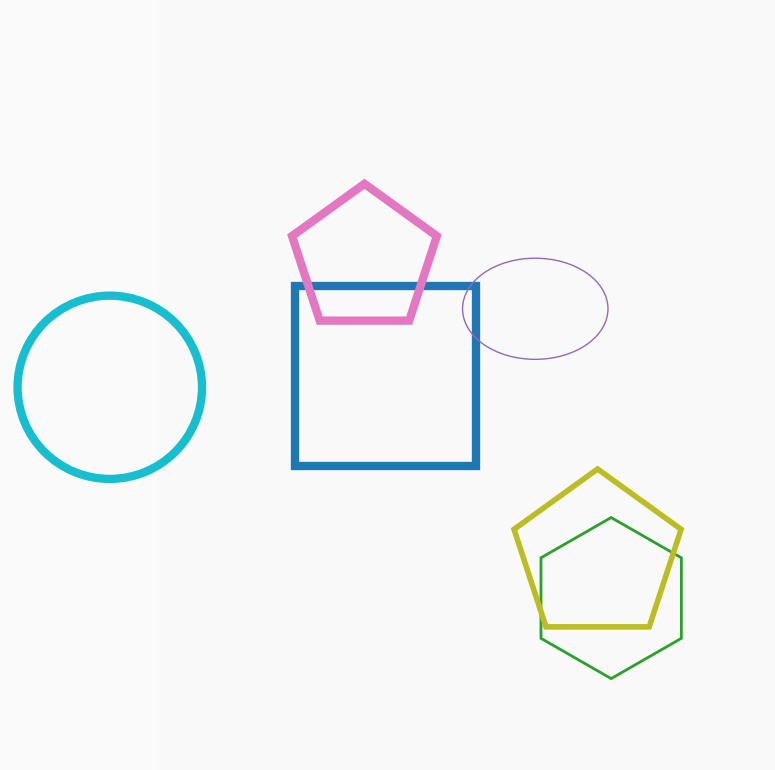[{"shape": "square", "thickness": 3, "radius": 0.58, "center": [0.498, 0.512]}, {"shape": "hexagon", "thickness": 1, "radius": 0.52, "center": [0.789, 0.223]}, {"shape": "oval", "thickness": 0.5, "radius": 0.47, "center": [0.691, 0.599]}, {"shape": "pentagon", "thickness": 3, "radius": 0.49, "center": [0.47, 0.663]}, {"shape": "pentagon", "thickness": 2, "radius": 0.57, "center": [0.771, 0.278]}, {"shape": "circle", "thickness": 3, "radius": 0.6, "center": [0.142, 0.497]}]